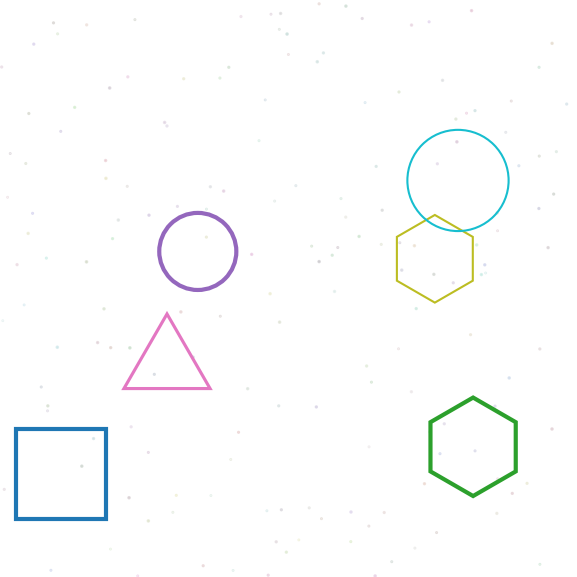[{"shape": "square", "thickness": 2, "radius": 0.39, "center": [0.106, 0.178]}, {"shape": "hexagon", "thickness": 2, "radius": 0.43, "center": [0.819, 0.225]}, {"shape": "circle", "thickness": 2, "radius": 0.33, "center": [0.342, 0.564]}, {"shape": "triangle", "thickness": 1.5, "radius": 0.43, "center": [0.289, 0.369]}, {"shape": "hexagon", "thickness": 1, "radius": 0.38, "center": [0.753, 0.551]}, {"shape": "circle", "thickness": 1, "radius": 0.44, "center": [0.793, 0.687]}]